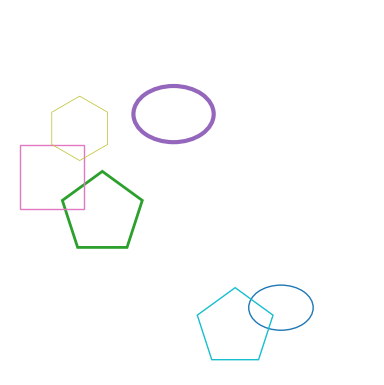[{"shape": "oval", "thickness": 1, "radius": 0.42, "center": [0.73, 0.201]}, {"shape": "pentagon", "thickness": 2, "radius": 0.55, "center": [0.266, 0.446]}, {"shape": "oval", "thickness": 3, "radius": 0.52, "center": [0.451, 0.704]}, {"shape": "square", "thickness": 1, "radius": 0.42, "center": [0.136, 0.54]}, {"shape": "hexagon", "thickness": 0.5, "radius": 0.42, "center": [0.207, 0.667]}, {"shape": "pentagon", "thickness": 1, "radius": 0.52, "center": [0.611, 0.149]}]